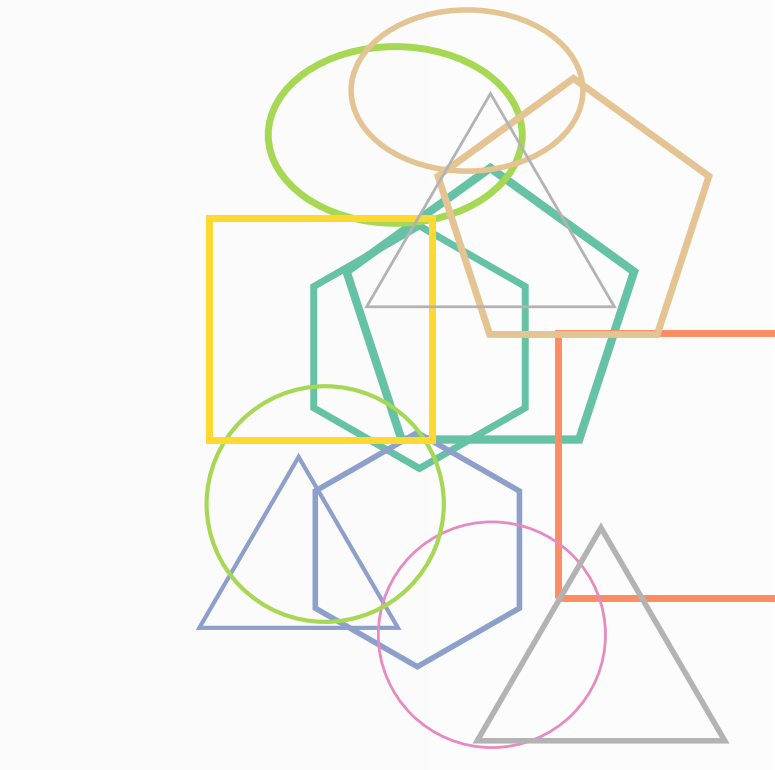[{"shape": "hexagon", "thickness": 2.5, "radius": 0.79, "center": [0.541, 0.549]}, {"shape": "pentagon", "thickness": 3, "radius": 0.98, "center": [0.633, 0.587]}, {"shape": "square", "thickness": 2.5, "radius": 0.86, "center": [0.892, 0.395]}, {"shape": "hexagon", "thickness": 2, "radius": 0.76, "center": [0.539, 0.286]}, {"shape": "triangle", "thickness": 1.5, "radius": 0.74, "center": [0.385, 0.259]}, {"shape": "circle", "thickness": 1, "radius": 0.73, "center": [0.635, 0.176]}, {"shape": "circle", "thickness": 1.5, "radius": 0.77, "center": [0.42, 0.345]}, {"shape": "oval", "thickness": 2.5, "radius": 0.82, "center": [0.51, 0.825]}, {"shape": "square", "thickness": 2.5, "radius": 0.72, "center": [0.413, 0.573]}, {"shape": "pentagon", "thickness": 2.5, "radius": 0.92, "center": [0.74, 0.714]}, {"shape": "oval", "thickness": 2, "radius": 0.75, "center": [0.603, 0.882]}, {"shape": "triangle", "thickness": 2, "radius": 0.92, "center": [0.775, 0.13]}, {"shape": "triangle", "thickness": 1, "radius": 0.92, "center": [0.633, 0.694]}]